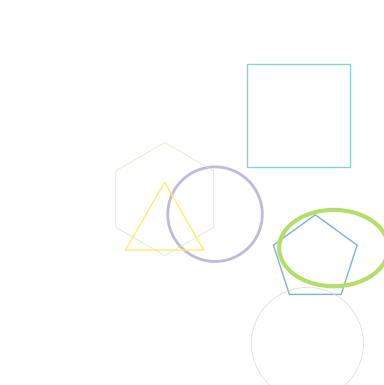[{"shape": "square", "thickness": 1, "radius": 0.67, "center": [0.775, 0.7]}, {"shape": "circle", "thickness": 2, "radius": 0.61, "center": [0.559, 0.444]}, {"shape": "pentagon", "thickness": 1, "radius": 0.57, "center": [0.819, 0.328]}, {"shape": "oval", "thickness": 3, "radius": 0.71, "center": [0.867, 0.356]}, {"shape": "circle", "thickness": 0.5, "radius": 0.73, "center": [0.799, 0.108]}, {"shape": "hexagon", "thickness": 0.5, "radius": 0.73, "center": [0.428, 0.483]}, {"shape": "triangle", "thickness": 1, "radius": 0.59, "center": [0.427, 0.409]}]